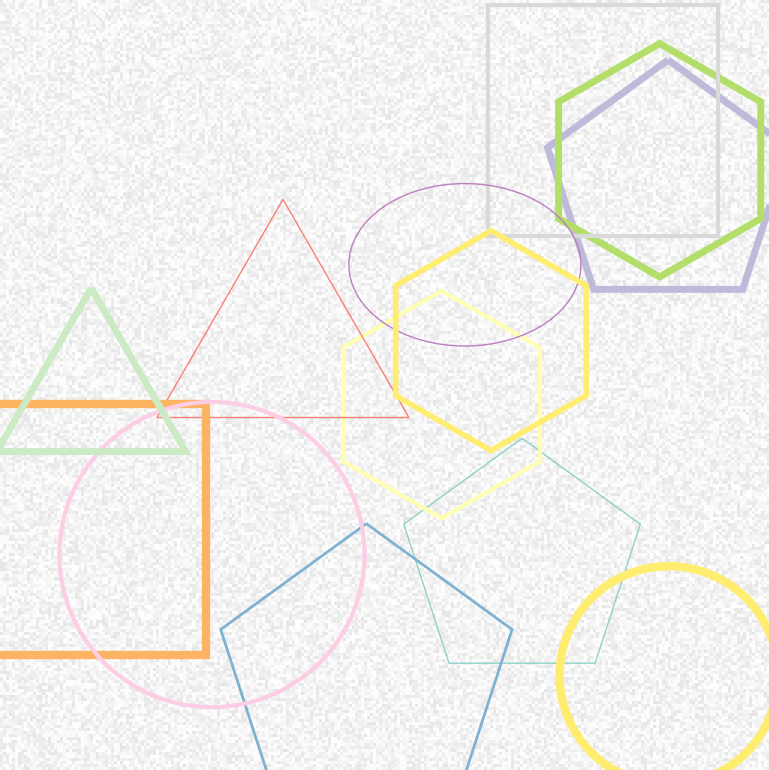[{"shape": "pentagon", "thickness": 0.5, "radius": 0.81, "center": [0.678, 0.269]}, {"shape": "hexagon", "thickness": 1.5, "radius": 0.74, "center": [0.573, 0.475]}, {"shape": "pentagon", "thickness": 2.5, "radius": 0.82, "center": [0.868, 0.757]}, {"shape": "triangle", "thickness": 0.5, "radius": 0.94, "center": [0.368, 0.552]}, {"shape": "pentagon", "thickness": 1, "radius": 0.99, "center": [0.476, 0.121]}, {"shape": "square", "thickness": 3, "radius": 0.81, "center": [0.105, 0.313]}, {"shape": "hexagon", "thickness": 2.5, "radius": 0.76, "center": [0.857, 0.792]}, {"shape": "circle", "thickness": 1.5, "radius": 0.99, "center": [0.275, 0.28]}, {"shape": "square", "thickness": 1.5, "radius": 0.75, "center": [0.783, 0.843]}, {"shape": "oval", "thickness": 0.5, "radius": 0.75, "center": [0.604, 0.656]}, {"shape": "triangle", "thickness": 2.5, "radius": 0.71, "center": [0.118, 0.484]}, {"shape": "circle", "thickness": 3, "radius": 0.71, "center": [0.869, 0.123]}, {"shape": "hexagon", "thickness": 2, "radius": 0.71, "center": [0.638, 0.558]}]